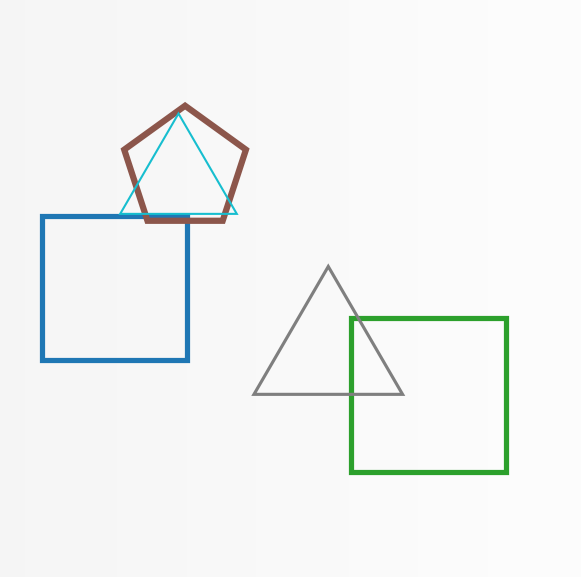[{"shape": "square", "thickness": 2.5, "radius": 0.62, "center": [0.196, 0.5]}, {"shape": "square", "thickness": 2.5, "radius": 0.67, "center": [0.738, 0.315]}, {"shape": "pentagon", "thickness": 3, "radius": 0.55, "center": [0.318, 0.706]}, {"shape": "triangle", "thickness": 1.5, "radius": 0.74, "center": [0.565, 0.39]}, {"shape": "triangle", "thickness": 1, "radius": 0.58, "center": [0.307, 0.687]}]